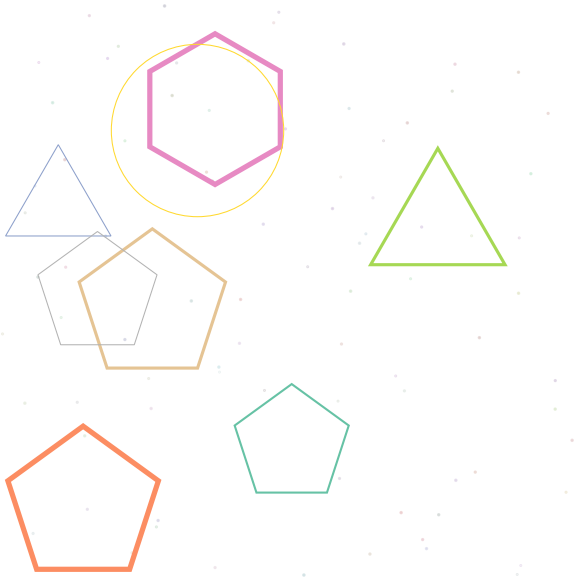[{"shape": "pentagon", "thickness": 1, "radius": 0.52, "center": [0.505, 0.23]}, {"shape": "pentagon", "thickness": 2.5, "radius": 0.68, "center": [0.144, 0.124]}, {"shape": "triangle", "thickness": 0.5, "radius": 0.53, "center": [0.101, 0.643]}, {"shape": "hexagon", "thickness": 2.5, "radius": 0.65, "center": [0.372, 0.81]}, {"shape": "triangle", "thickness": 1.5, "radius": 0.67, "center": [0.758, 0.608]}, {"shape": "circle", "thickness": 0.5, "radius": 0.75, "center": [0.342, 0.773]}, {"shape": "pentagon", "thickness": 1.5, "radius": 0.67, "center": [0.264, 0.47]}, {"shape": "pentagon", "thickness": 0.5, "radius": 0.54, "center": [0.169, 0.49]}]